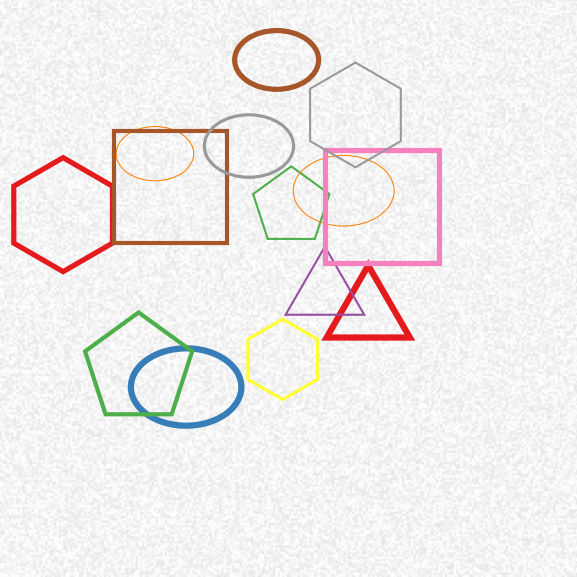[{"shape": "hexagon", "thickness": 2.5, "radius": 0.49, "center": [0.109, 0.627]}, {"shape": "triangle", "thickness": 3, "radius": 0.42, "center": [0.638, 0.456]}, {"shape": "oval", "thickness": 3, "radius": 0.48, "center": [0.322, 0.329]}, {"shape": "pentagon", "thickness": 1, "radius": 0.35, "center": [0.504, 0.642]}, {"shape": "pentagon", "thickness": 2, "radius": 0.49, "center": [0.24, 0.361]}, {"shape": "triangle", "thickness": 1, "radius": 0.39, "center": [0.563, 0.493]}, {"shape": "oval", "thickness": 0.5, "radius": 0.34, "center": [0.268, 0.733]}, {"shape": "oval", "thickness": 0.5, "radius": 0.44, "center": [0.595, 0.669]}, {"shape": "hexagon", "thickness": 1.5, "radius": 0.35, "center": [0.49, 0.377]}, {"shape": "square", "thickness": 2, "radius": 0.49, "center": [0.295, 0.675]}, {"shape": "oval", "thickness": 2.5, "radius": 0.36, "center": [0.479, 0.895]}, {"shape": "square", "thickness": 2.5, "radius": 0.49, "center": [0.661, 0.642]}, {"shape": "oval", "thickness": 1.5, "radius": 0.39, "center": [0.431, 0.746]}, {"shape": "hexagon", "thickness": 1, "radius": 0.45, "center": [0.615, 0.8]}]